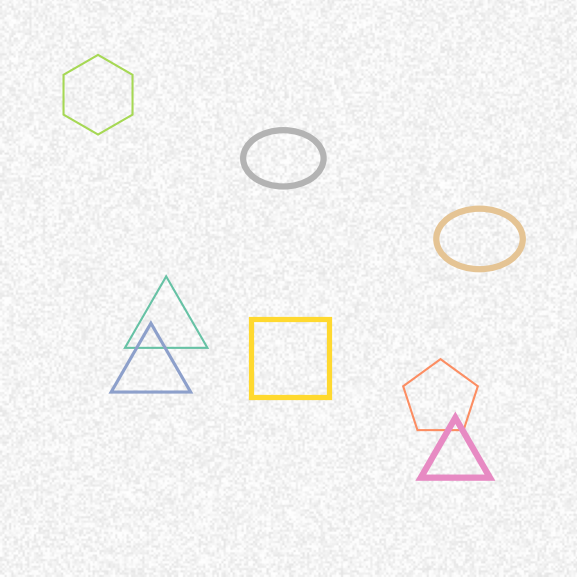[{"shape": "triangle", "thickness": 1, "radius": 0.41, "center": [0.288, 0.438]}, {"shape": "pentagon", "thickness": 1, "radius": 0.34, "center": [0.763, 0.309]}, {"shape": "triangle", "thickness": 1.5, "radius": 0.4, "center": [0.261, 0.36]}, {"shape": "triangle", "thickness": 3, "radius": 0.35, "center": [0.788, 0.207]}, {"shape": "hexagon", "thickness": 1, "radius": 0.34, "center": [0.17, 0.835]}, {"shape": "square", "thickness": 2.5, "radius": 0.34, "center": [0.502, 0.379]}, {"shape": "oval", "thickness": 3, "radius": 0.37, "center": [0.83, 0.585]}, {"shape": "oval", "thickness": 3, "radius": 0.35, "center": [0.491, 0.725]}]